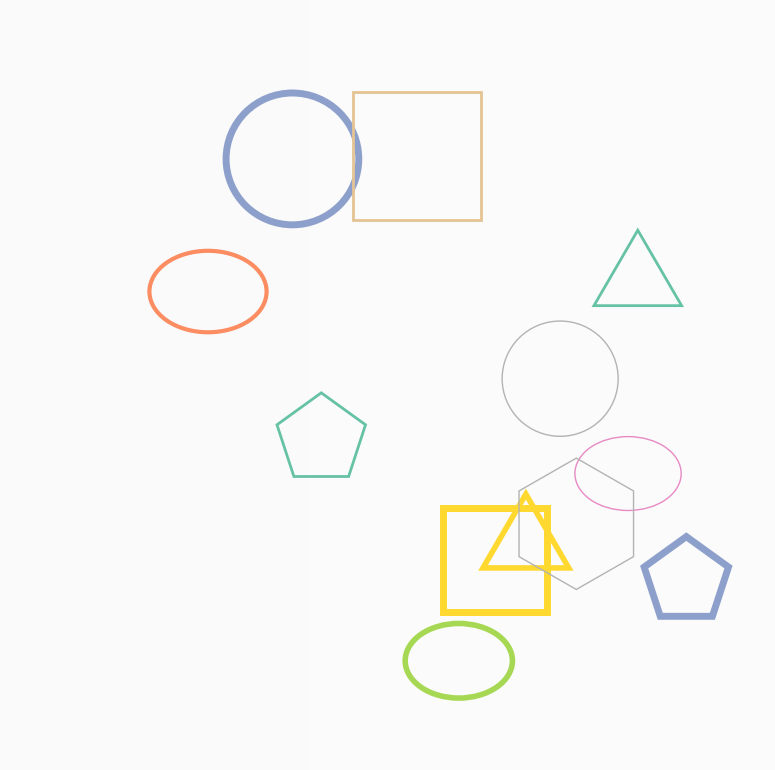[{"shape": "pentagon", "thickness": 1, "radius": 0.3, "center": [0.415, 0.43]}, {"shape": "triangle", "thickness": 1, "radius": 0.33, "center": [0.823, 0.636]}, {"shape": "oval", "thickness": 1.5, "radius": 0.38, "center": [0.268, 0.621]}, {"shape": "circle", "thickness": 2.5, "radius": 0.43, "center": [0.377, 0.794]}, {"shape": "pentagon", "thickness": 2.5, "radius": 0.29, "center": [0.886, 0.246]}, {"shape": "oval", "thickness": 0.5, "radius": 0.34, "center": [0.81, 0.385]}, {"shape": "oval", "thickness": 2, "radius": 0.35, "center": [0.592, 0.142]}, {"shape": "square", "thickness": 2.5, "radius": 0.34, "center": [0.639, 0.273]}, {"shape": "triangle", "thickness": 2, "radius": 0.32, "center": [0.679, 0.294]}, {"shape": "square", "thickness": 1, "radius": 0.41, "center": [0.538, 0.797]}, {"shape": "circle", "thickness": 0.5, "radius": 0.37, "center": [0.723, 0.508]}, {"shape": "hexagon", "thickness": 0.5, "radius": 0.43, "center": [0.744, 0.32]}]